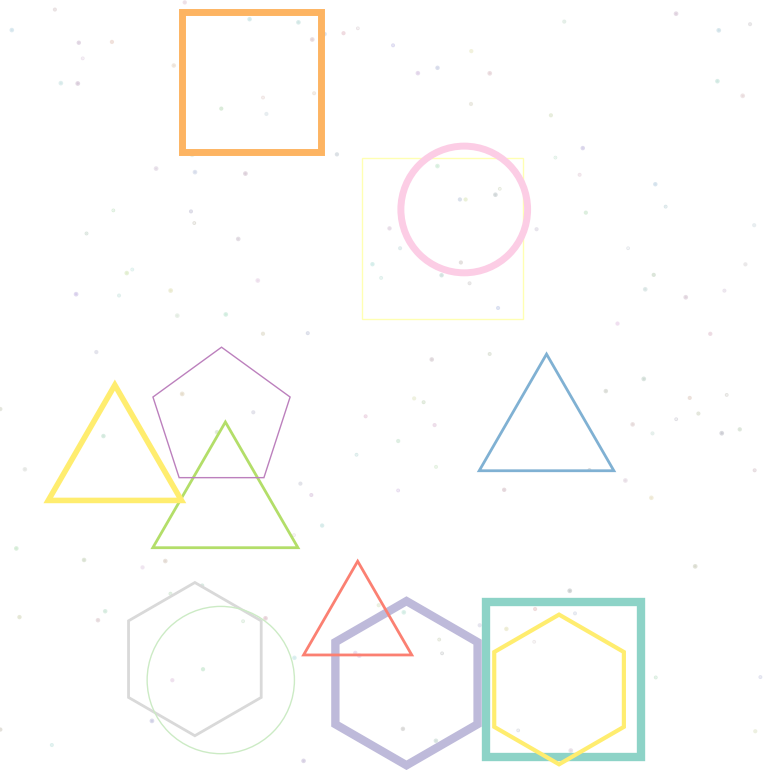[{"shape": "square", "thickness": 3, "radius": 0.5, "center": [0.731, 0.117]}, {"shape": "square", "thickness": 0.5, "radius": 0.52, "center": [0.575, 0.691]}, {"shape": "hexagon", "thickness": 3, "radius": 0.53, "center": [0.528, 0.113]}, {"shape": "triangle", "thickness": 1, "radius": 0.41, "center": [0.465, 0.19]}, {"shape": "triangle", "thickness": 1, "radius": 0.5, "center": [0.71, 0.439]}, {"shape": "square", "thickness": 2.5, "radius": 0.45, "center": [0.327, 0.894]}, {"shape": "triangle", "thickness": 1, "radius": 0.54, "center": [0.293, 0.343]}, {"shape": "circle", "thickness": 2.5, "radius": 0.41, "center": [0.603, 0.728]}, {"shape": "hexagon", "thickness": 1, "radius": 0.5, "center": [0.253, 0.144]}, {"shape": "pentagon", "thickness": 0.5, "radius": 0.47, "center": [0.288, 0.455]}, {"shape": "circle", "thickness": 0.5, "radius": 0.48, "center": [0.287, 0.117]}, {"shape": "hexagon", "thickness": 1.5, "radius": 0.49, "center": [0.726, 0.105]}, {"shape": "triangle", "thickness": 2, "radius": 0.5, "center": [0.149, 0.4]}]